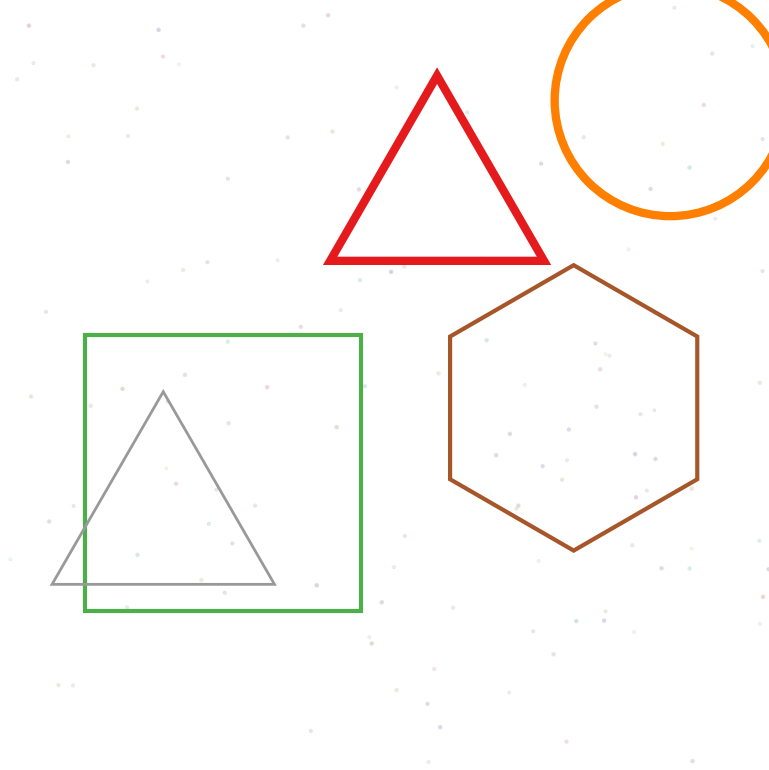[{"shape": "triangle", "thickness": 3, "radius": 0.8, "center": [0.568, 0.741]}, {"shape": "square", "thickness": 1.5, "radius": 0.9, "center": [0.29, 0.386]}, {"shape": "circle", "thickness": 3, "radius": 0.75, "center": [0.871, 0.869]}, {"shape": "hexagon", "thickness": 1.5, "radius": 0.93, "center": [0.745, 0.47]}, {"shape": "triangle", "thickness": 1, "radius": 0.83, "center": [0.212, 0.325]}]